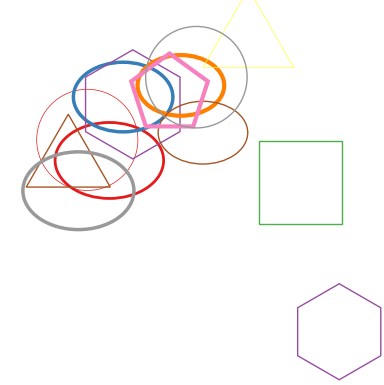[{"shape": "oval", "thickness": 2, "radius": 0.7, "center": [0.284, 0.583]}, {"shape": "circle", "thickness": 0.5, "radius": 0.66, "center": [0.227, 0.637]}, {"shape": "oval", "thickness": 2.5, "radius": 0.65, "center": [0.32, 0.748]}, {"shape": "square", "thickness": 1, "radius": 0.54, "center": [0.78, 0.525]}, {"shape": "hexagon", "thickness": 1, "radius": 0.62, "center": [0.881, 0.138]}, {"shape": "hexagon", "thickness": 1, "radius": 0.71, "center": [0.345, 0.729]}, {"shape": "oval", "thickness": 3, "radius": 0.56, "center": [0.47, 0.778]}, {"shape": "triangle", "thickness": 0.5, "radius": 0.68, "center": [0.645, 0.893]}, {"shape": "triangle", "thickness": 1, "radius": 0.63, "center": [0.177, 0.577]}, {"shape": "oval", "thickness": 1, "radius": 0.58, "center": [0.527, 0.655]}, {"shape": "pentagon", "thickness": 3, "radius": 0.52, "center": [0.44, 0.756]}, {"shape": "oval", "thickness": 2.5, "radius": 0.72, "center": [0.204, 0.505]}, {"shape": "circle", "thickness": 1, "radius": 0.66, "center": [0.51, 0.8]}]